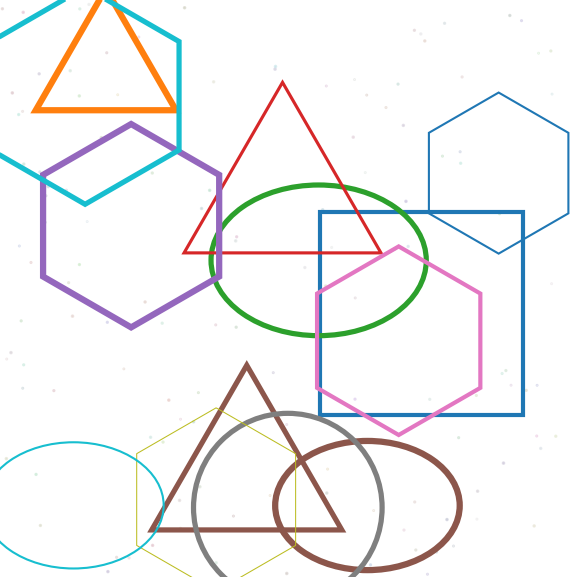[{"shape": "square", "thickness": 2, "radius": 0.88, "center": [0.73, 0.456]}, {"shape": "hexagon", "thickness": 1, "radius": 0.7, "center": [0.863, 0.699]}, {"shape": "triangle", "thickness": 3, "radius": 0.7, "center": [0.183, 0.878]}, {"shape": "oval", "thickness": 2.5, "radius": 0.93, "center": [0.552, 0.548]}, {"shape": "triangle", "thickness": 1.5, "radius": 0.98, "center": [0.489, 0.66]}, {"shape": "hexagon", "thickness": 3, "radius": 0.88, "center": [0.227, 0.608]}, {"shape": "oval", "thickness": 3, "radius": 0.8, "center": [0.636, 0.124]}, {"shape": "triangle", "thickness": 2.5, "radius": 0.95, "center": [0.427, 0.177]}, {"shape": "hexagon", "thickness": 2, "radius": 0.82, "center": [0.69, 0.409]}, {"shape": "circle", "thickness": 2.5, "radius": 0.82, "center": [0.498, 0.12]}, {"shape": "hexagon", "thickness": 0.5, "radius": 0.79, "center": [0.374, 0.134]}, {"shape": "hexagon", "thickness": 2.5, "radius": 0.94, "center": [0.147, 0.833]}, {"shape": "oval", "thickness": 1, "radius": 0.78, "center": [0.127, 0.124]}]